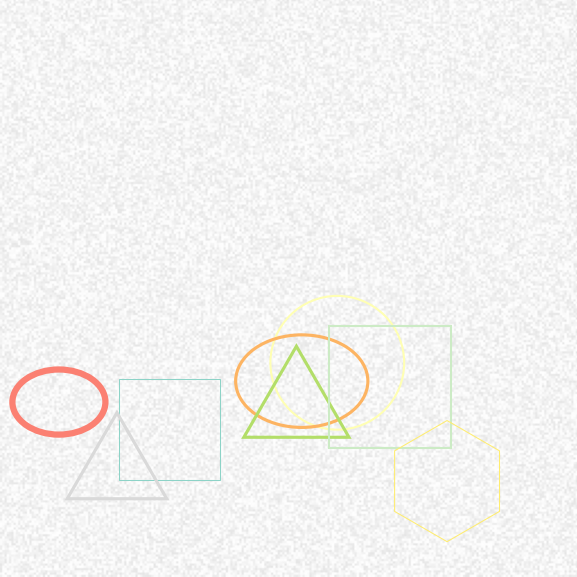[{"shape": "square", "thickness": 0.5, "radius": 0.44, "center": [0.294, 0.256]}, {"shape": "circle", "thickness": 1, "radius": 0.58, "center": [0.584, 0.371]}, {"shape": "oval", "thickness": 3, "radius": 0.4, "center": [0.102, 0.303]}, {"shape": "oval", "thickness": 1.5, "radius": 0.57, "center": [0.523, 0.339]}, {"shape": "triangle", "thickness": 1.5, "radius": 0.53, "center": [0.513, 0.294]}, {"shape": "triangle", "thickness": 1.5, "radius": 0.5, "center": [0.203, 0.185]}, {"shape": "square", "thickness": 1, "radius": 0.53, "center": [0.675, 0.329]}, {"shape": "hexagon", "thickness": 0.5, "radius": 0.52, "center": [0.774, 0.166]}]